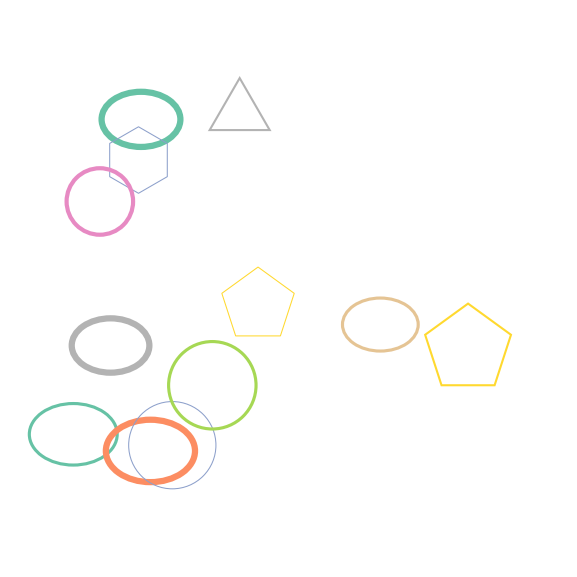[{"shape": "oval", "thickness": 3, "radius": 0.34, "center": [0.244, 0.792]}, {"shape": "oval", "thickness": 1.5, "radius": 0.38, "center": [0.127, 0.247]}, {"shape": "oval", "thickness": 3, "radius": 0.39, "center": [0.261, 0.218]}, {"shape": "circle", "thickness": 0.5, "radius": 0.38, "center": [0.298, 0.228]}, {"shape": "hexagon", "thickness": 0.5, "radius": 0.29, "center": [0.24, 0.722]}, {"shape": "circle", "thickness": 2, "radius": 0.29, "center": [0.173, 0.65]}, {"shape": "circle", "thickness": 1.5, "radius": 0.38, "center": [0.368, 0.332]}, {"shape": "pentagon", "thickness": 1, "radius": 0.39, "center": [0.811, 0.395]}, {"shape": "pentagon", "thickness": 0.5, "radius": 0.33, "center": [0.447, 0.471]}, {"shape": "oval", "thickness": 1.5, "radius": 0.33, "center": [0.659, 0.437]}, {"shape": "triangle", "thickness": 1, "radius": 0.3, "center": [0.415, 0.804]}, {"shape": "oval", "thickness": 3, "radius": 0.34, "center": [0.191, 0.401]}]